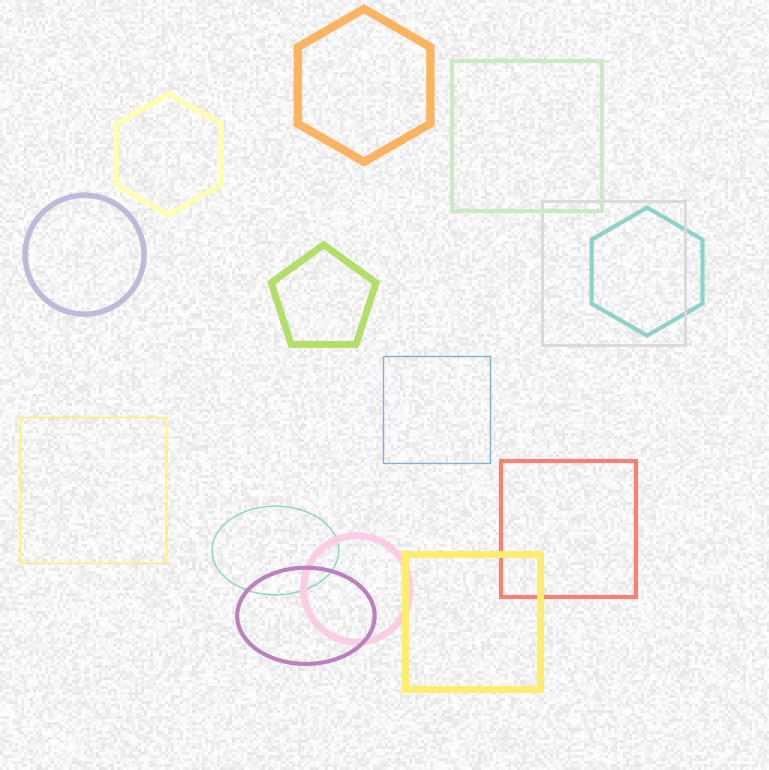[{"shape": "hexagon", "thickness": 1.5, "radius": 0.42, "center": [0.84, 0.647]}, {"shape": "oval", "thickness": 0.5, "radius": 0.41, "center": [0.358, 0.285]}, {"shape": "hexagon", "thickness": 2, "radius": 0.39, "center": [0.219, 0.8]}, {"shape": "circle", "thickness": 2, "radius": 0.39, "center": [0.11, 0.669]}, {"shape": "square", "thickness": 1.5, "radius": 0.44, "center": [0.738, 0.313]}, {"shape": "square", "thickness": 0.5, "radius": 0.35, "center": [0.566, 0.468]}, {"shape": "hexagon", "thickness": 3, "radius": 0.5, "center": [0.473, 0.889]}, {"shape": "pentagon", "thickness": 2.5, "radius": 0.36, "center": [0.42, 0.611]}, {"shape": "circle", "thickness": 2.5, "radius": 0.35, "center": [0.463, 0.235]}, {"shape": "square", "thickness": 1, "radius": 0.46, "center": [0.797, 0.645]}, {"shape": "oval", "thickness": 1.5, "radius": 0.45, "center": [0.397, 0.2]}, {"shape": "square", "thickness": 1.5, "radius": 0.49, "center": [0.684, 0.823]}, {"shape": "square", "thickness": 2.5, "radius": 0.44, "center": [0.614, 0.193]}, {"shape": "square", "thickness": 0.5, "radius": 0.47, "center": [0.12, 0.364]}]